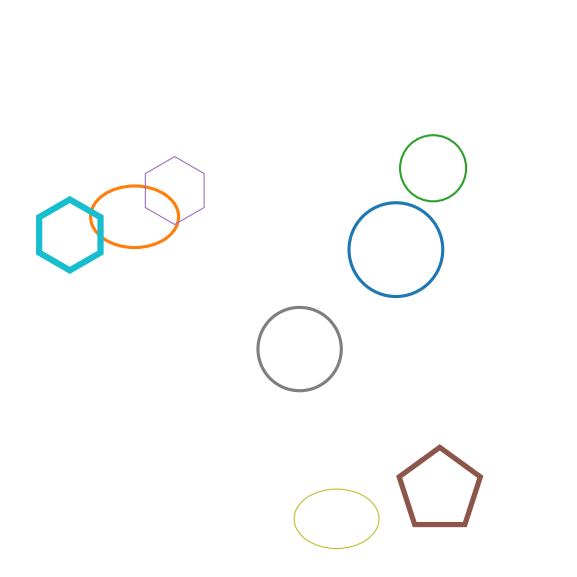[{"shape": "circle", "thickness": 1.5, "radius": 0.41, "center": [0.686, 0.567]}, {"shape": "oval", "thickness": 1.5, "radius": 0.38, "center": [0.233, 0.624]}, {"shape": "circle", "thickness": 1, "radius": 0.29, "center": [0.75, 0.708]}, {"shape": "hexagon", "thickness": 0.5, "radius": 0.29, "center": [0.303, 0.669]}, {"shape": "pentagon", "thickness": 2.5, "radius": 0.37, "center": [0.761, 0.151]}, {"shape": "circle", "thickness": 1.5, "radius": 0.36, "center": [0.519, 0.395]}, {"shape": "oval", "thickness": 0.5, "radius": 0.37, "center": [0.583, 0.101]}, {"shape": "hexagon", "thickness": 3, "radius": 0.31, "center": [0.121, 0.592]}]